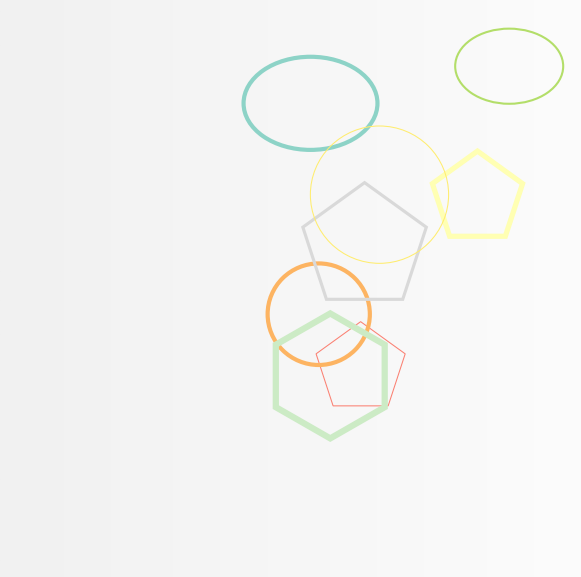[{"shape": "oval", "thickness": 2, "radius": 0.58, "center": [0.534, 0.82]}, {"shape": "pentagon", "thickness": 2.5, "radius": 0.41, "center": [0.821, 0.656]}, {"shape": "pentagon", "thickness": 0.5, "radius": 0.4, "center": [0.62, 0.362]}, {"shape": "circle", "thickness": 2, "radius": 0.44, "center": [0.548, 0.455]}, {"shape": "oval", "thickness": 1, "radius": 0.46, "center": [0.876, 0.884]}, {"shape": "pentagon", "thickness": 1.5, "radius": 0.56, "center": [0.627, 0.571]}, {"shape": "hexagon", "thickness": 3, "radius": 0.54, "center": [0.568, 0.348]}, {"shape": "circle", "thickness": 0.5, "radius": 0.59, "center": [0.653, 0.662]}]